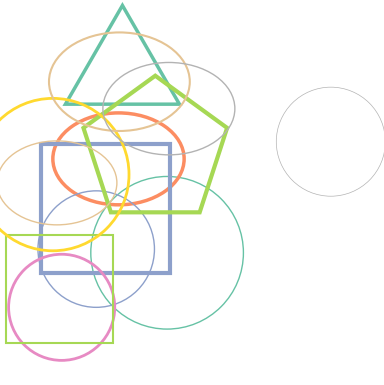[{"shape": "triangle", "thickness": 2.5, "radius": 0.85, "center": [0.318, 0.815]}, {"shape": "circle", "thickness": 1, "radius": 0.99, "center": [0.434, 0.343]}, {"shape": "oval", "thickness": 2.5, "radius": 0.85, "center": [0.308, 0.587]}, {"shape": "circle", "thickness": 1, "radius": 0.76, "center": [0.25, 0.353]}, {"shape": "square", "thickness": 3, "radius": 0.84, "center": [0.273, 0.458]}, {"shape": "circle", "thickness": 2, "radius": 0.69, "center": [0.16, 0.202]}, {"shape": "square", "thickness": 1.5, "radius": 0.7, "center": [0.154, 0.249]}, {"shape": "pentagon", "thickness": 3, "radius": 0.98, "center": [0.403, 0.607]}, {"shape": "circle", "thickness": 2, "radius": 0.99, "center": [0.137, 0.547]}, {"shape": "oval", "thickness": 1, "radius": 0.78, "center": [0.148, 0.525]}, {"shape": "oval", "thickness": 1.5, "radius": 0.91, "center": [0.31, 0.788]}, {"shape": "circle", "thickness": 0.5, "radius": 0.71, "center": [0.859, 0.632]}, {"shape": "oval", "thickness": 1, "radius": 0.86, "center": [0.439, 0.718]}]